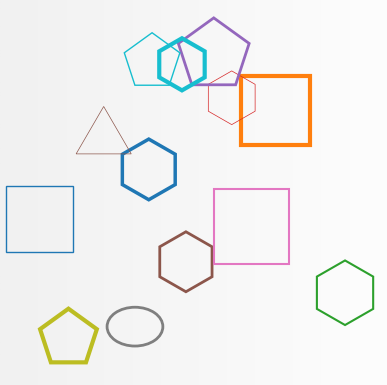[{"shape": "hexagon", "thickness": 2.5, "radius": 0.39, "center": [0.384, 0.56]}, {"shape": "square", "thickness": 1, "radius": 0.43, "center": [0.101, 0.431]}, {"shape": "square", "thickness": 3, "radius": 0.45, "center": [0.711, 0.712]}, {"shape": "hexagon", "thickness": 1.5, "radius": 0.42, "center": [0.89, 0.24]}, {"shape": "hexagon", "thickness": 0.5, "radius": 0.35, "center": [0.598, 0.746]}, {"shape": "pentagon", "thickness": 2, "radius": 0.48, "center": [0.552, 0.857]}, {"shape": "triangle", "thickness": 0.5, "radius": 0.41, "center": [0.268, 0.641]}, {"shape": "hexagon", "thickness": 2, "radius": 0.39, "center": [0.48, 0.32]}, {"shape": "square", "thickness": 1.5, "radius": 0.48, "center": [0.648, 0.412]}, {"shape": "oval", "thickness": 2, "radius": 0.36, "center": [0.348, 0.152]}, {"shape": "pentagon", "thickness": 3, "radius": 0.39, "center": [0.177, 0.121]}, {"shape": "hexagon", "thickness": 3, "radius": 0.34, "center": [0.47, 0.833]}, {"shape": "pentagon", "thickness": 1, "radius": 0.38, "center": [0.392, 0.84]}]